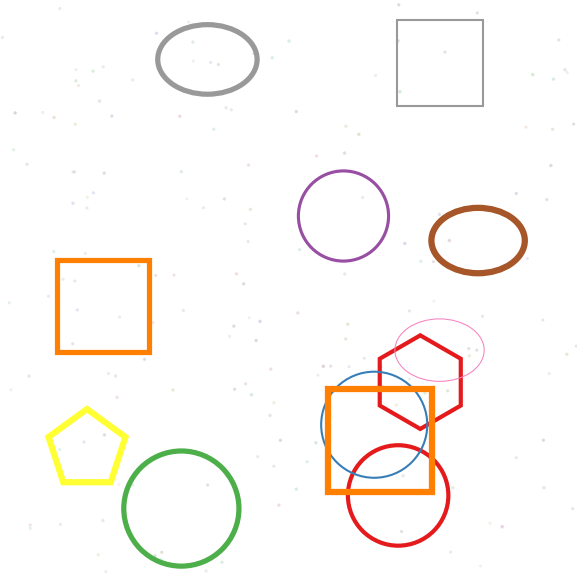[{"shape": "hexagon", "thickness": 2, "radius": 0.41, "center": [0.728, 0.337]}, {"shape": "circle", "thickness": 2, "radius": 0.43, "center": [0.689, 0.141]}, {"shape": "circle", "thickness": 1, "radius": 0.46, "center": [0.648, 0.264]}, {"shape": "circle", "thickness": 2.5, "radius": 0.5, "center": [0.314, 0.119]}, {"shape": "circle", "thickness": 1.5, "radius": 0.39, "center": [0.595, 0.625]}, {"shape": "square", "thickness": 3, "radius": 0.45, "center": [0.658, 0.236]}, {"shape": "square", "thickness": 2.5, "radius": 0.4, "center": [0.178, 0.469]}, {"shape": "pentagon", "thickness": 3, "radius": 0.35, "center": [0.151, 0.221]}, {"shape": "oval", "thickness": 3, "radius": 0.4, "center": [0.828, 0.583]}, {"shape": "oval", "thickness": 0.5, "radius": 0.39, "center": [0.761, 0.393]}, {"shape": "oval", "thickness": 2.5, "radius": 0.43, "center": [0.359, 0.896]}, {"shape": "square", "thickness": 1, "radius": 0.37, "center": [0.762, 0.89]}]